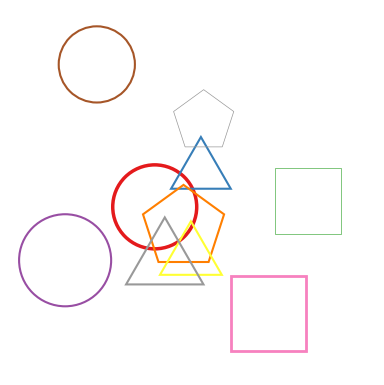[{"shape": "circle", "thickness": 2.5, "radius": 0.55, "center": [0.402, 0.463]}, {"shape": "triangle", "thickness": 1.5, "radius": 0.45, "center": [0.522, 0.555]}, {"shape": "square", "thickness": 0.5, "radius": 0.42, "center": [0.8, 0.478]}, {"shape": "circle", "thickness": 1.5, "radius": 0.6, "center": [0.169, 0.324]}, {"shape": "pentagon", "thickness": 1.5, "radius": 0.55, "center": [0.477, 0.409]}, {"shape": "triangle", "thickness": 1.5, "radius": 0.46, "center": [0.496, 0.333]}, {"shape": "circle", "thickness": 1.5, "radius": 0.49, "center": [0.251, 0.833]}, {"shape": "square", "thickness": 2, "radius": 0.49, "center": [0.698, 0.185]}, {"shape": "pentagon", "thickness": 0.5, "radius": 0.41, "center": [0.529, 0.685]}, {"shape": "triangle", "thickness": 1.5, "radius": 0.58, "center": [0.428, 0.319]}]